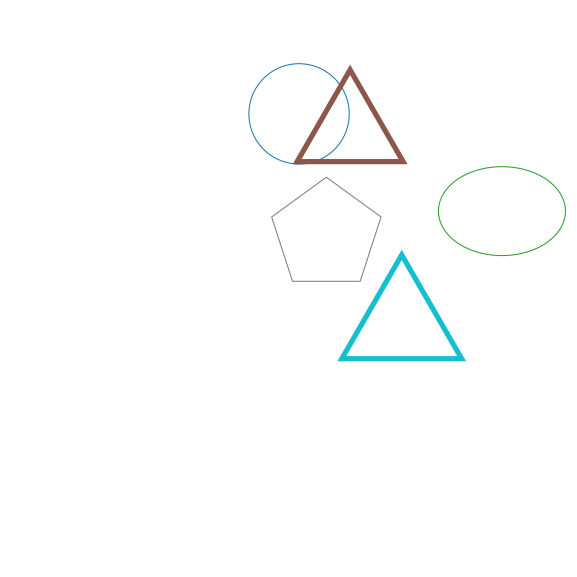[{"shape": "circle", "thickness": 0.5, "radius": 0.43, "center": [0.518, 0.802]}, {"shape": "oval", "thickness": 0.5, "radius": 0.55, "center": [0.869, 0.634]}, {"shape": "triangle", "thickness": 2.5, "radius": 0.53, "center": [0.606, 0.772]}, {"shape": "pentagon", "thickness": 0.5, "radius": 0.5, "center": [0.565, 0.593]}, {"shape": "triangle", "thickness": 2.5, "radius": 0.6, "center": [0.696, 0.438]}]